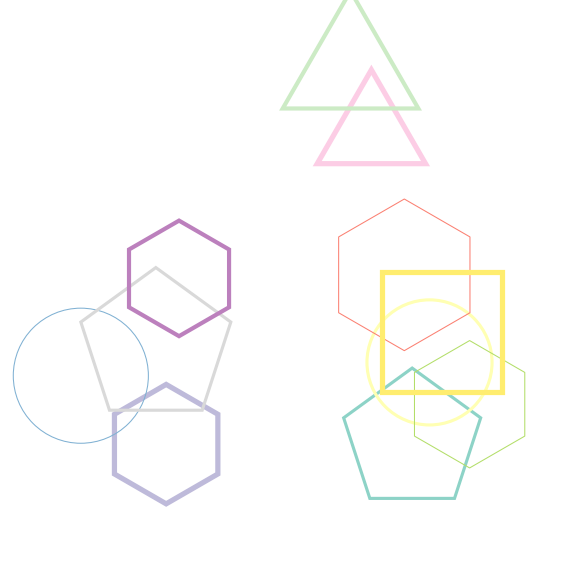[{"shape": "pentagon", "thickness": 1.5, "radius": 0.62, "center": [0.714, 0.237]}, {"shape": "circle", "thickness": 1.5, "radius": 0.54, "center": [0.744, 0.372]}, {"shape": "hexagon", "thickness": 2.5, "radius": 0.52, "center": [0.288, 0.23]}, {"shape": "hexagon", "thickness": 0.5, "radius": 0.66, "center": [0.7, 0.523]}, {"shape": "circle", "thickness": 0.5, "radius": 0.58, "center": [0.14, 0.349]}, {"shape": "hexagon", "thickness": 0.5, "radius": 0.55, "center": [0.813, 0.299]}, {"shape": "triangle", "thickness": 2.5, "radius": 0.54, "center": [0.643, 0.77]}, {"shape": "pentagon", "thickness": 1.5, "radius": 0.68, "center": [0.27, 0.399]}, {"shape": "hexagon", "thickness": 2, "radius": 0.5, "center": [0.31, 0.517]}, {"shape": "triangle", "thickness": 2, "radius": 0.68, "center": [0.607, 0.879]}, {"shape": "square", "thickness": 2.5, "radius": 0.52, "center": [0.765, 0.424]}]